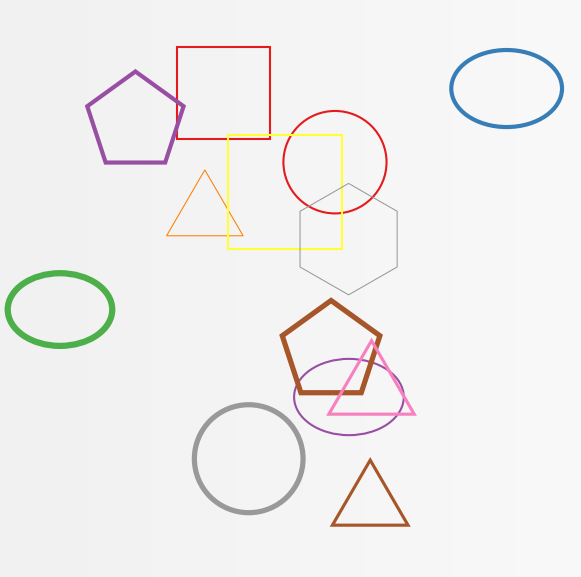[{"shape": "circle", "thickness": 1, "radius": 0.44, "center": [0.576, 0.718]}, {"shape": "square", "thickness": 1, "radius": 0.4, "center": [0.384, 0.838]}, {"shape": "oval", "thickness": 2, "radius": 0.48, "center": [0.872, 0.846]}, {"shape": "oval", "thickness": 3, "radius": 0.45, "center": [0.103, 0.463]}, {"shape": "pentagon", "thickness": 2, "radius": 0.44, "center": [0.233, 0.788]}, {"shape": "oval", "thickness": 1, "radius": 0.47, "center": [0.6, 0.312]}, {"shape": "triangle", "thickness": 0.5, "radius": 0.38, "center": [0.352, 0.629]}, {"shape": "square", "thickness": 1, "radius": 0.49, "center": [0.49, 0.667]}, {"shape": "pentagon", "thickness": 2.5, "radius": 0.44, "center": [0.57, 0.39]}, {"shape": "triangle", "thickness": 1.5, "radius": 0.38, "center": [0.637, 0.127]}, {"shape": "triangle", "thickness": 1.5, "radius": 0.42, "center": [0.639, 0.324]}, {"shape": "hexagon", "thickness": 0.5, "radius": 0.48, "center": [0.6, 0.585]}, {"shape": "circle", "thickness": 2.5, "radius": 0.47, "center": [0.428, 0.205]}]